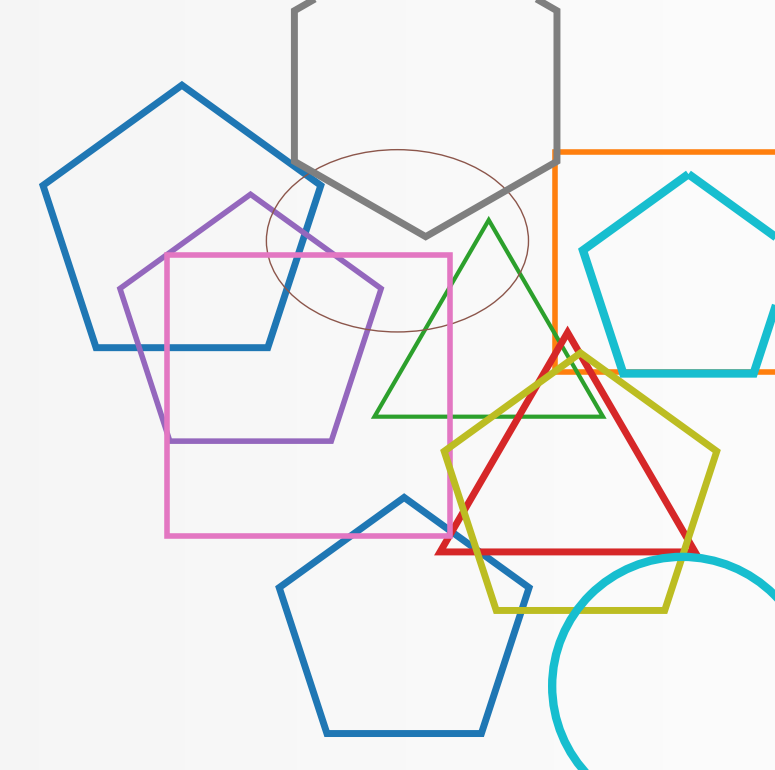[{"shape": "pentagon", "thickness": 2.5, "radius": 0.94, "center": [0.235, 0.701]}, {"shape": "pentagon", "thickness": 2.5, "radius": 0.85, "center": [0.521, 0.184]}, {"shape": "square", "thickness": 2, "radius": 0.72, "center": [0.859, 0.66]}, {"shape": "triangle", "thickness": 1.5, "radius": 0.85, "center": [0.631, 0.544]}, {"shape": "triangle", "thickness": 2.5, "radius": 0.95, "center": [0.732, 0.378]}, {"shape": "pentagon", "thickness": 2, "radius": 0.89, "center": [0.323, 0.57]}, {"shape": "oval", "thickness": 0.5, "radius": 0.85, "center": [0.513, 0.687]}, {"shape": "square", "thickness": 2, "radius": 0.91, "center": [0.399, 0.486]}, {"shape": "hexagon", "thickness": 2.5, "radius": 0.98, "center": [0.549, 0.888]}, {"shape": "pentagon", "thickness": 2.5, "radius": 0.92, "center": [0.749, 0.357]}, {"shape": "circle", "thickness": 3, "radius": 0.84, "center": [0.88, 0.109]}, {"shape": "pentagon", "thickness": 3, "radius": 0.72, "center": [0.888, 0.631]}]